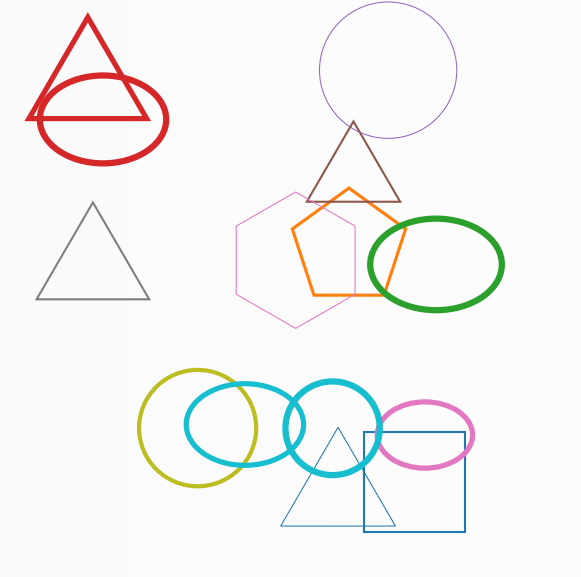[{"shape": "triangle", "thickness": 0.5, "radius": 0.57, "center": [0.582, 0.145]}, {"shape": "square", "thickness": 1, "radius": 0.43, "center": [0.713, 0.165]}, {"shape": "pentagon", "thickness": 1.5, "radius": 0.51, "center": [0.6, 0.571]}, {"shape": "oval", "thickness": 3, "radius": 0.57, "center": [0.75, 0.541]}, {"shape": "triangle", "thickness": 2.5, "radius": 0.58, "center": [0.151, 0.852]}, {"shape": "oval", "thickness": 3, "radius": 0.54, "center": [0.177, 0.792]}, {"shape": "circle", "thickness": 0.5, "radius": 0.59, "center": [0.668, 0.878]}, {"shape": "triangle", "thickness": 1, "radius": 0.46, "center": [0.608, 0.696]}, {"shape": "hexagon", "thickness": 0.5, "radius": 0.59, "center": [0.509, 0.549]}, {"shape": "oval", "thickness": 2.5, "radius": 0.41, "center": [0.731, 0.246]}, {"shape": "triangle", "thickness": 1, "radius": 0.56, "center": [0.16, 0.537]}, {"shape": "circle", "thickness": 2, "radius": 0.5, "center": [0.34, 0.258]}, {"shape": "circle", "thickness": 3, "radius": 0.41, "center": [0.572, 0.258]}, {"shape": "oval", "thickness": 2.5, "radius": 0.5, "center": [0.421, 0.264]}]